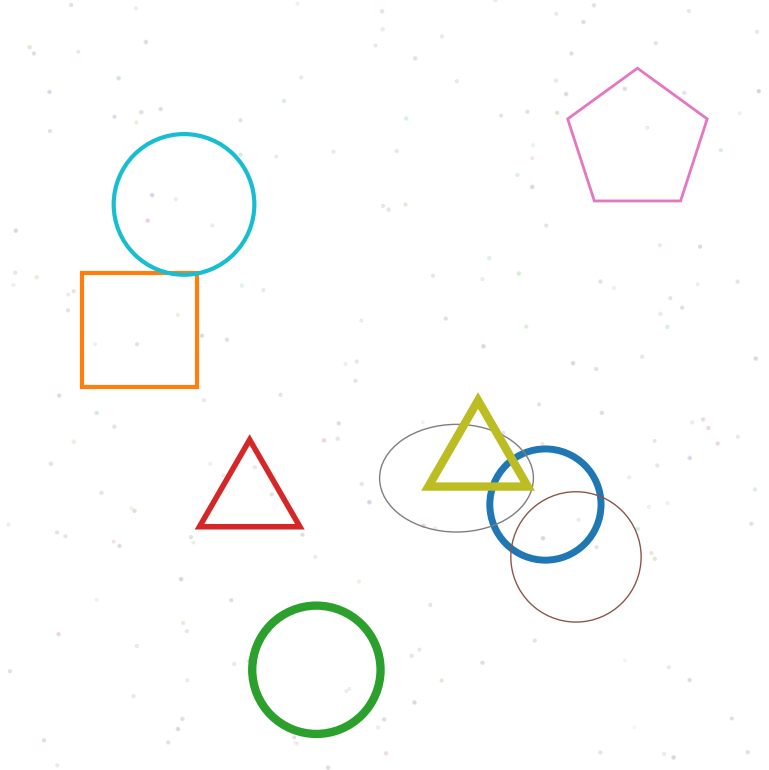[{"shape": "circle", "thickness": 2.5, "radius": 0.36, "center": [0.708, 0.345]}, {"shape": "square", "thickness": 1.5, "radius": 0.37, "center": [0.181, 0.571]}, {"shape": "circle", "thickness": 3, "radius": 0.42, "center": [0.411, 0.13]}, {"shape": "triangle", "thickness": 2, "radius": 0.38, "center": [0.324, 0.354]}, {"shape": "circle", "thickness": 0.5, "radius": 0.42, "center": [0.748, 0.277]}, {"shape": "pentagon", "thickness": 1, "radius": 0.48, "center": [0.828, 0.816]}, {"shape": "oval", "thickness": 0.5, "radius": 0.5, "center": [0.593, 0.379]}, {"shape": "triangle", "thickness": 3, "radius": 0.37, "center": [0.621, 0.405]}, {"shape": "circle", "thickness": 1.5, "radius": 0.46, "center": [0.239, 0.735]}]